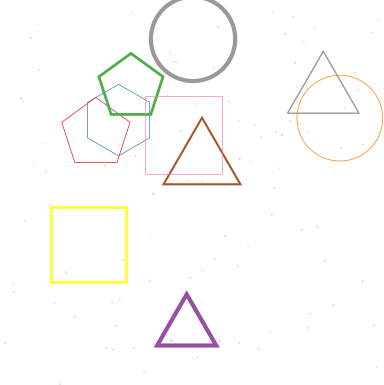[{"shape": "pentagon", "thickness": 0.5, "radius": 0.47, "center": [0.249, 0.654]}, {"shape": "hexagon", "thickness": 0.5, "radius": 0.46, "center": [0.308, 0.688]}, {"shape": "pentagon", "thickness": 2, "radius": 0.44, "center": [0.34, 0.774]}, {"shape": "triangle", "thickness": 3, "radius": 0.44, "center": [0.485, 0.147]}, {"shape": "circle", "thickness": 0.5, "radius": 0.56, "center": [0.883, 0.693]}, {"shape": "square", "thickness": 2, "radius": 0.48, "center": [0.23, 0.365]}, {"shape": "triangle", "thickness": 1.5, "radius": 0.58, "center": [0.525, 0.579]}, {"shape": "square", "thickness": 0.5, "radius": 0.5, "center": [0.478, 0.65]}, {"shape": "triangle", "thickness": 1, "radius": 0.54, "center": [0.84, 0.76]}, {"shape": "circle", "thickness": 3, "radius": 0.55, "center": [0.501, 0.899]}]